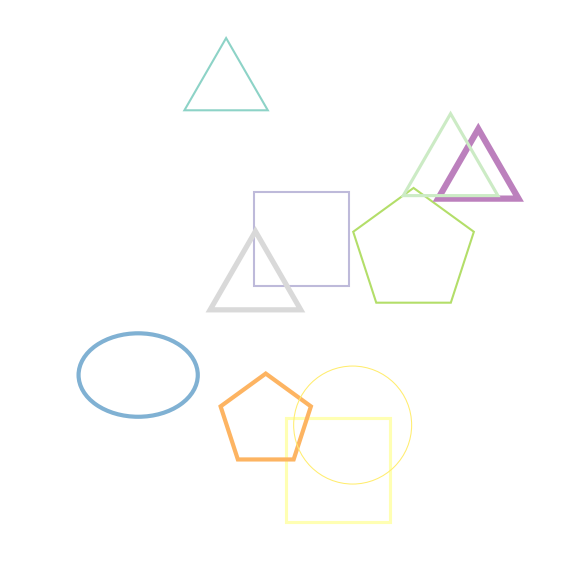[{"shape": "triangle", "thickness": 1, "radius": 0.42, "center": [0.392, 0.85]}, {"shape": "square", "thickness": 1.5, "radius": 0.45, "center": [0.585, 0.185]}, {"shape": "square", "thickness": 1, "radius": 0.41, "center": [0.522, 0.585]}, {"shape": "oval", "thickness": 2, "radius": 0.52, "center": [0.239, 0.35]}, {"shape": "pentagon", "thickness": 2, "radius": 0.41, "center": [0.46, 0.27]}, {"shape": "pentagon", "thickness": 1, "radius": 0.55, "center": [0.716, 0.564]}, {"shape": "triangle", "thickness": 2.5, "radius": 0.45, "center": [0.442, 0.508]}, {"shape": "triangle", "thickness": 3, "radius": 0.4, "center": [0.828, 0.695]}, {"shape": "triangle", "thickness": 1.5, "radius": 0.47, "center": [0.78, 0.708]}, {"shape": "circle", "thickness": 0.5, "radius": 0.51, "center": [0.611, 0.263]}]